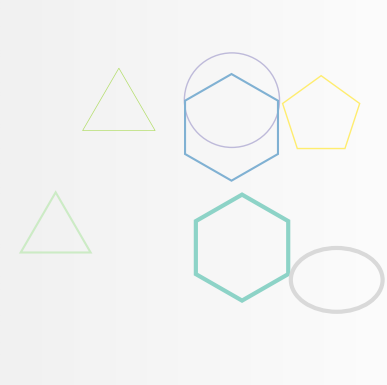[{"shape": "hexagon", "thickness": 3, "radius": 0.69, "center": [0.625, 0.357]}, {"shape": "circle", "thickness": 1, "radius": 0.61, "center": [0.599, 0.74]}, {"shape": "hexagon", "thickness": 1.5, "radius": 0.69, "center": [0.597, 0.669]}, {"shape": "triangle", "thickness": 0.5, "radius": 0.54, "center": [0.307, 0.715]}, {"shape": "oval", "thickness": 3, "radius": 0.59, "center": [0.869, 0.273]}, {"shape": "triangle", "thickness": 1.5, "radius": 0.52, "center": [0.144, 0.396]}, {"shape": "pentagon", "thickness": 1, "radius": 0.52, "center": [0.829, 0.699]}]